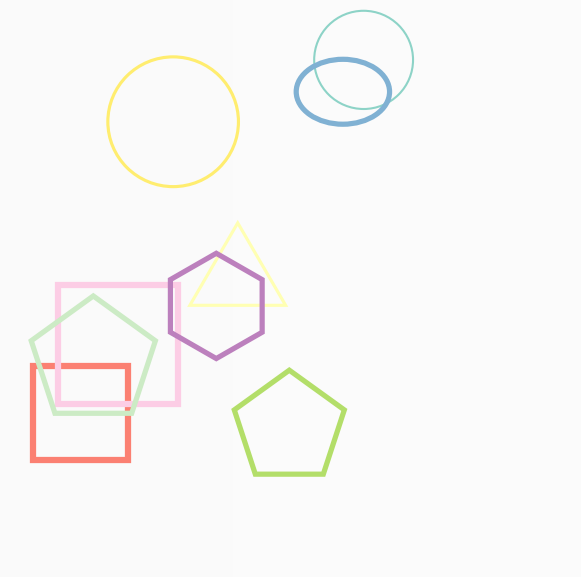[{"shape": "circle", "thickness": 1, "radius": 0.43, "center": [0.626, 0.895]}, {"shape": "triangle", "thickness": 1.5, "radius": 0.48, "center": [0.409, 0.518]}, {"shape": "square", "thickness": 3, "radius": 0.41, "center": [0.138, 0.283]}, {"shape": "oval", "thickness": 2.5, "radius": 0.4, "center": [0.59, 0.84]}, {"shape": "pentagon", "thickness": 2.5, "radius": 0.5, "center": [0.498, 0.259]}, {"shape": "square", "thickness": 3, "radius": 0.52, "center": [0.203, 0.402]}, {"shape": "hexagon", "thickness": 2.5, "radius": 0.46, "center": [0.372, 0.469]}, {"shape": "pentagon", "thickness": 2.5, "radius": 0.56, "center": [0.161, 0.374]}, {"shape": "circle", "thickness": 1.5, "radius": 0.56, "center": [0.298, 0.788]}]